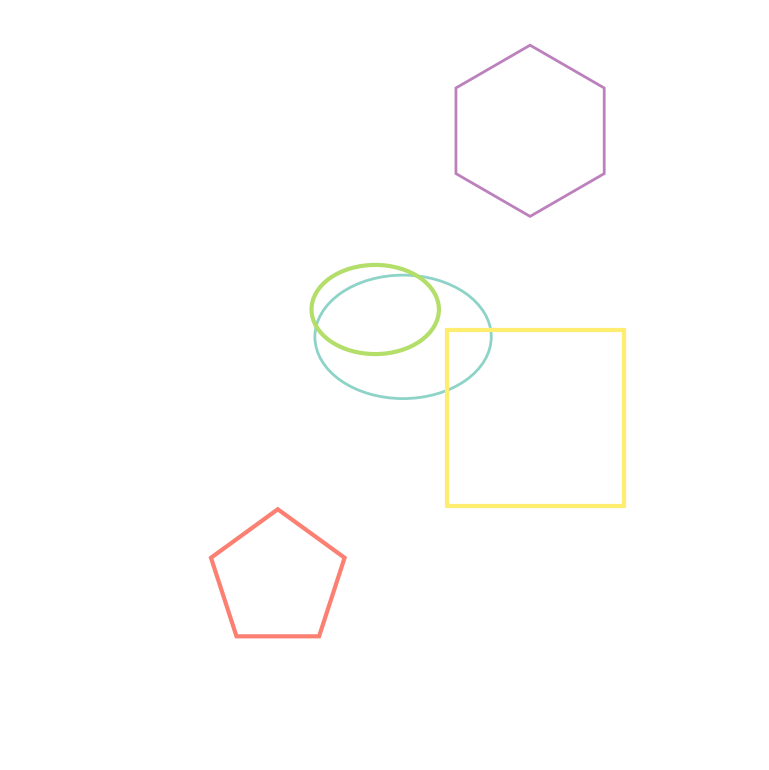[{"shape": "oval", "thickness": 1, "radius": 0.57, "center": [0.523, 0.563]}, {"shape": "pentagon", "thickness": 1.5, "radius": 0.46, "center": [0.361, 0.247]}, {"shape": "oval", "thickness": 1.5, "radius": 0.41, "center": [0.487, 0.598]}, {"shape": "hexagon", "thickness": 1, "radius": 0.56, "center": [0.688, 0.83]}, {"shape": "square", "thickness": 1.5, "radius": 0.57, "center": [0.695, 0.457]}]